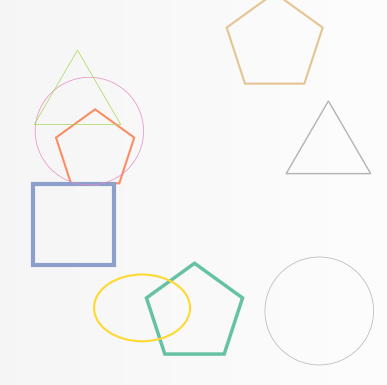[{"shape": "pentagon", "thickness": 2.5, "radius": 0.65, "center": [0.502, 0.186]}, {"shape": "pentagon", "thickness": 1.5, "radius": 0.53, "center": [0.245, 0.61]}, {"shape": "square", "thickness": 3, "radius": 0.53, "center": [0.19, 0.417]}, {"shape": "circle", "thickness": 0.5, "radius": 0.7, "center": [0.231, 0.659]}, {"shape": "triangle", "thickness": 0.5, "radius": 0.65, "center": [0.2, 0.741]}, {"shape": "oval", "thickness": 1.5, "radius": 0.62, "center": [0.366, 0.2]}, {"shape": "pentagon", "thickness": 1.5, "radius": 0.65, "center": [0.709, 0.888]}, {"shape": "circle", "thickness": 0.5, "radius": 0.7, "center": [0.824, 0.192]}, {"shape": "triangle", "thickness": 1, "radius": 0.63, "center": [0.848, 0.612]}]